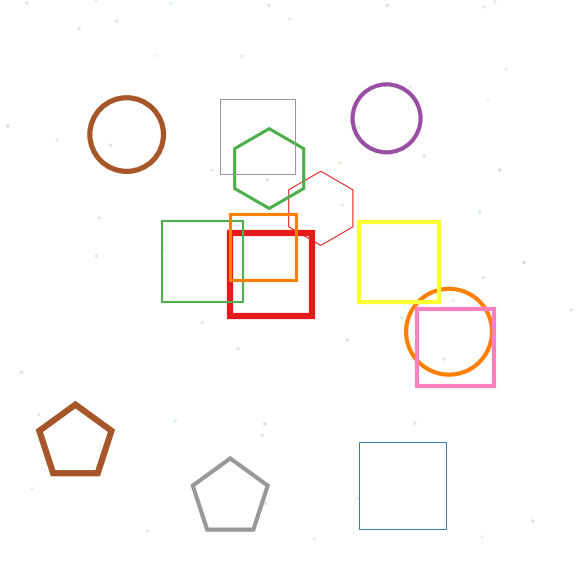[{"shape": "square", "thickness": 3, "radius": 0.36, "center": [0.469, 0.524]}, {"shape": "hexagon", "thickness": 0.5, "radius": 0.32, "center": [0.555, 0.638]}, {"shape": "square", "thickness": 0.5, "radius": 0.38, "center": [0.697, 0.158]}, {"shape": "square", "thickness": 1, "radius": 0.35, "center": [0.351, 0.547]}, {"shape": "hexagon", "thickness": 1.5, "radius": 0.35, "center": [0.466, 0.707]}, {"shape": "circle", "thickness": 2, "radius": 0.29, "center": [0.669, 0.794]}, {"shape": "square", "thickness": 1.5, "radius": 0.29, "center": [0.456, 0.572]}, {"shape": "circle", "thickness": 2, "radius": 0.37, "center": [0.778, 0.425]}, {"shape": "square", "thickness": 2, "radius": 0.35, "center": [0.691, 0.546]}, {"shape": "pentagon", "thickness": 3, "radius": 0.33, "center": [0.131, 0.233]}, {"shape": "circle", "thickness": 2.5, "radius": 0.32, "center": [0.219, 0.766]}, {"shape": "square", "thickness": 2, "radius": 0.33, "center": [0.789, 0.398]}, {"shape": "pentagon", "thickness": 2, "radius": 0.34, "center": [0.399, 0.137]}, {"shape": "square", "thickness": 0.5, "radius": 0.33, "center": [0.446, 0.763]}]